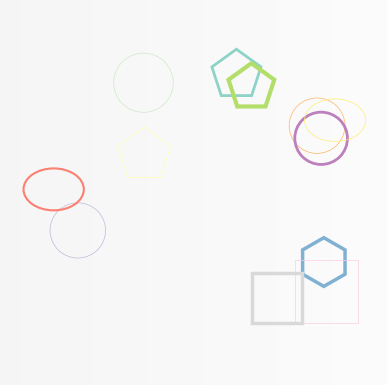[{"shape": "pentagon", "thickness": 2, "radius": 0.33, "center": [0.61, 0.806]}, {"shape": "pentagon", "thickness": 0.5, "radius": 0.36, "center": [0.372, 0.598]}, {"shape": "circle", "thickness": 0.5, "radius": 0.36, "center": [0.201, 0.401]}, {"shape": "oval", "thickness": 1.5, "radius": 0.39, "center": [0.139, 0.508]}, {"shape": "hexagon", "thickness": 2.5, "radius": 0.32, "center": [0.836, 0.319]}, {"shape": "circle", "thickness": 0.5, "radius": 0.36, "center": [0.818, 0.674]}, {"shape": "pentagon", "thickness": 3, "radius": 0.31, "center": [0.649, 0.774]}, {"shape": "square", "thickness": 0.5, "radius": 0.41, "center": [0.842, 0.242]}, {"shape": "square", "thickness": 2.5, "radius": 0.33, "center": [0.715, 0.227]}, {"shape": "circle", "thickness": 2, "radius": 0.34, "center": [0.829, 0.641]}, {"shape": "circle", "thickness": 0.5, "radius": 0.38, "center": [0.37, 0.785]}, {"shape": "oval", "thickness": 0.5, "radius": 0.4, "center": [0.865, 0.688]}]